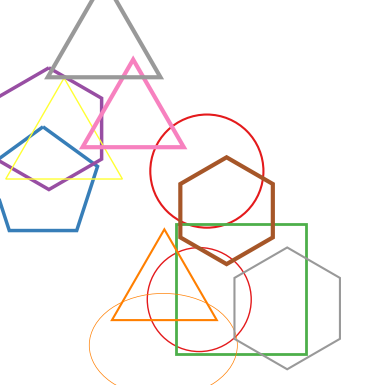[{"shape": "circle", "thickness": 1.5, "radius": 0.73, "center": [0.537, 0.556]}, {"shape": "circle", "thickness": 1, "radius": 0.67, "center": [0.518, 0.222]}, {"shape": "pentagon", "thickness": 2.5, "radius": 0.74, "center": [0.112, 0.522]}, {"shape": "square", "thickness": 2, "radius": 0.84, "center": [0.625, 0.249]}, {"shape": "hexagon", "thickness": 2.5, "radius": 0.79, "center": [0.127, 0.666]}, {"shape": "oval", "thickness": 0.5, "radius": 0.96, "center": [0.424, 0.103]}, {"shape": "triangle", "thickness": 1.5, "radius": 0.79, "center": [0.427, 0.247]}, {"shape": "triangle", "thickness": 1, "radius": 0.87, "center": [0.166, 0.623]}, {"shape": "hexagon", "thickness": 3, "radius": 0.69, "center": [0.589, 0.453]}, {"shape": "triangle", "thickness": 3, "radius": 0.76, "center": [0.346, 0.694]}, {"shape": "triangle", "thickness": 3, "radius": 0.85, "center": [0.27, 0.884]}, {"shape": "hexagon", "thickness": 1.5, "radius": 0.79, "center": [0.746, 0.199]}]